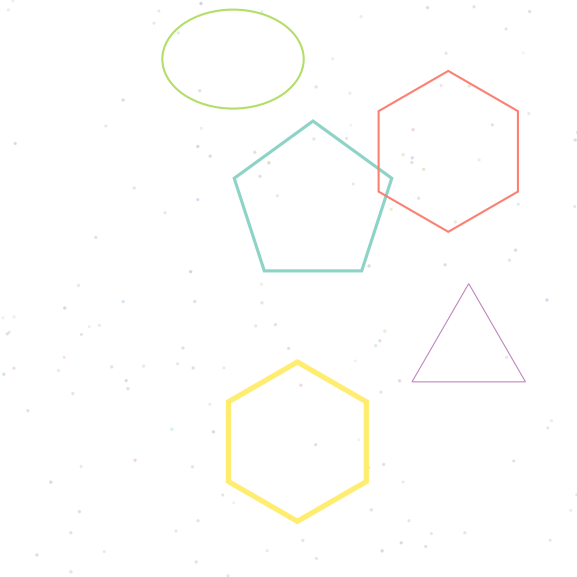[{"shape": "pentagon", "thickness": 1.5, "radius": 0.72, "center": [0.542, 0.646]}, {"shape": "hexagon", "thickness": 1, "radius": 0.7, "center": [0.776, 0.737]}, {"shape": "oval", "thickness": 1, "radius": 0.61, "center": [0.403, 0.897]}, {"shape": "triangle", "thickness": 0.5, "radius": 0.57, "center": [0.812, 0.395]}, {"shape": "hexagon", "thickness": 2.5, "radius": 0.69, "center": [0.515, 0.234]}]